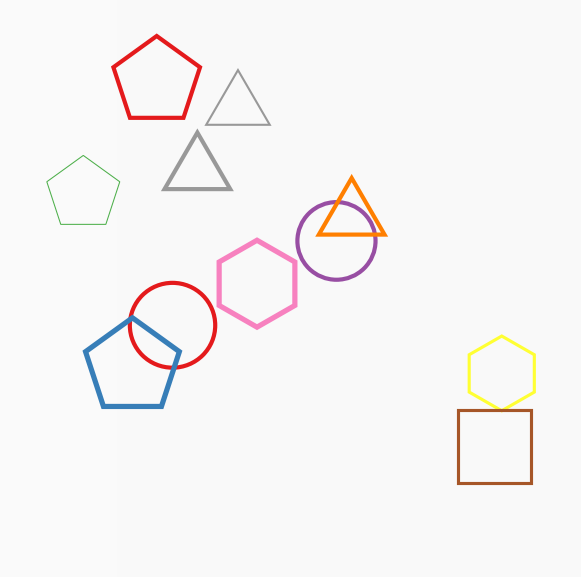[{"shape": "circle", "thickness": 2, "radius": 0.37, "center": [0.297, 0.436]}, {"shape": "pentagon", "thickness": 2, "radius": 0.39, "center": [0.27, 0.858]}, {"shape": "pentagon", "thickness": 2.5, "radius": 0.42, "center": [0.228, 0.364]}, {"shape": "pentagon", "thickness": 0.5, "radius": 0.33, "center": [0.143, 0.664]}, {"shape": "circle", "thickness": 2, "radius": 0.34, "center": [0.579, 0.582]}, {"shape": "triangle", "thickness": 2, "radius": 0.33, "center": [0.605, 0.626]}, {"shape": "hexagon", "thickness": 1.5, "radius": 0.32, "center": [0.863, 0.353]}, {"shape": "square", "thickness": 1.5, "radius": 0.31, "center": [0.851, 0.226]}, {"shape": "hexagon", "thickness": 2.5, "radius": 0.38, "center": [0.442, 0.508]}, {"shape": "triangle", "thickness": 2, "radius": 0.33, "center": [0.34, 0.704]}, {"shape": "triangle", "thickness": 1, "radius": 0.32, "center": [0.409, 0.815]}]